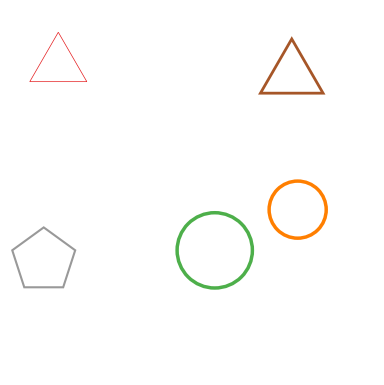[{"shape": "triangle", "thickness": 0.5, "radius": 0.43, "center": [0.151, 0.831]}, {"shape": "circle", "thickness": 2.5, "radius": 0.49, "center": [0.558, 0.35]}, {"shape": "circle", "thickness": 2.5, "radius": 0.37, "center": [0.773, 0.455]}, {"shape": "triangle", "thickness": 2, "radius": 0.47, "center": [0.758, 0.805]}, {"shape": "pentagon", "thickness": 1.5, "radius": 0.43, "center": [0.114, 0.323]}]